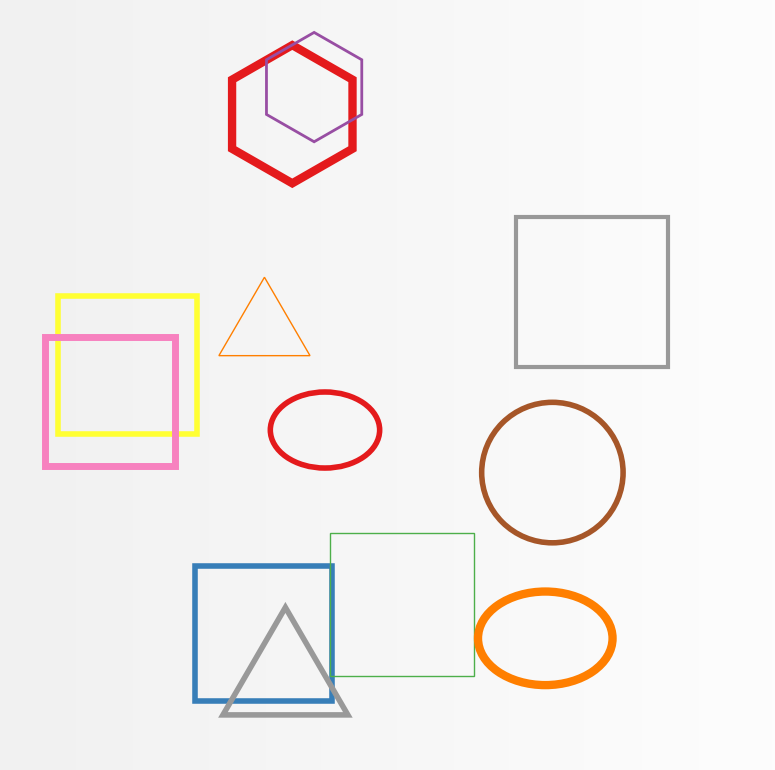[{"shape": "oval", "thickness": 2, "radius": 0.35, "center": [0.419, 0.442]}, {"shape": "hexagon", "thickness": 3, "radius": 0.45, "center": [0.377, 0.852]}, {"shape": "square", "thickness": 2, "radius": 0.44, "center": [0.34, 0.177]}, {"shape": "square", "thickness": 0.5, "radius": 0.46, "center": [0.519, 0.215]}, {"shape": "hexagon", "thickness": 1, "radius": 0.35, "center": [0.405, 0.887]}, {"shape": "oval", "thickness": 3, "radius": 0.43, "center": [0.704, 0.171]}, {"shape": "triangle", "thickness": 0.5, "radius": 0.34, "center": [0.341, 0.572]}, {"shape": "square", "thickness": 2, "radius": 0.45, "center": [0.165, 0.526]}, {"shape": "circle", "thickness": 2, "radius": 0.46, "center": [0.713, 0.386]}, {"shape": "square", "thickness": 2.5, "radius": 0.42, "center": [0.142, 0.479]}, {"shape": "square", "thickness": 1.5, "radius": 0.49, "center": [0.764, 0.621]}, {"shape": "triangle", "thickness": 2, "radius": 0.47, "center": [0.368, 0.118]}]